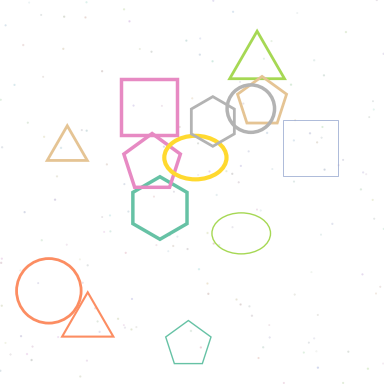[{"shape": "pentagon", "thickness": 1, "radius": 0.31, "center": [0.489, 0.106]}, {"shape": "hexagon", "thickness": 2.5, "radius": 0.41, "center": [0.415, 0.46]}, {"shape": "circle", "thickness": 2, "radius": 0.42, "center": [0.127, 0.245]}, {"shape": "triangle", "thickness": 1.5, "radius": 0.38, "center": [0.228, 0.164]}, {"shape": "square", "thickness": 0.5, "radius": 0.36, "center": [0.807, 0.615]}, {"shape": "square", "thickness": 2.5, "radius": 0.36, "center": [0.386, 0.721]}, {"shape": "pentagon", "thickness": 2.5, "radius": 0.39, "center": [0.395, 0.576]}, {"shape": "triangle", "thickness": 2, "radius": 0.41, "center": [0.668, 0.837]}, {"shape": "oval", "thickness": 1, "radius": 0.38, "center": [0.627, 0.394]}, {"shape": "oval", "thickness": 3, "radius": 0.4, "center": [0.508, 0.591]}, {"shape": "triangle", "thickness": 2, "radius": 0.3, "center": [0.175, 0.613]}, {"shape": "pentagon", "thickness": 2, "radius": 0.33, "center": [0.681, 0.735]}, {"shape": "circle", "thickness": 2.5, "radius": 0.31, "center": [0.651, 0.718]}, {"shape": "hexagon", "thickness": 2, "radius": 0.32, "center": [0.553, 0.685]}]